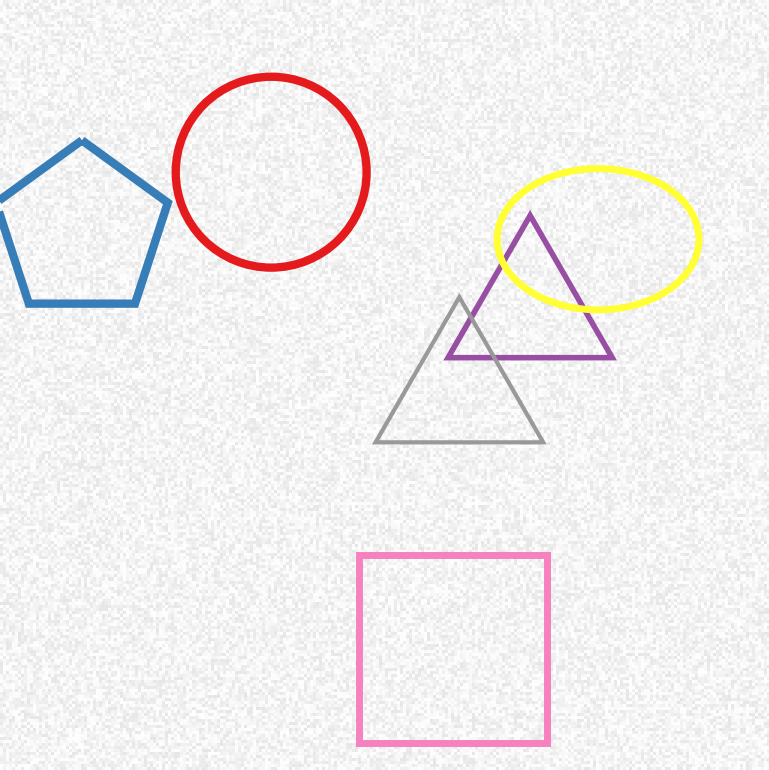[{"shape": "circle", "thickness": 3, "radius": 0.62, "center": [0.352, 0.776]}, {"shape": "pentagon", "thickness": 3, "radius": 0.59, "center": [0.106, 0.701]}, {"shape": "triangle", "thickness": 2, "radius": 0.62, "center": [0.688, 0.597]}, {"shape": "oval", "thickness": 2.5, "radius": 0.66, "center": [0.777, 0.689]}, {"shape": "square", "thickness": 2.5, "radius": 0.61, "center": [0.588, 0.157]}, {"shape": "triangle", "thickness": 1.5, "radius": 0.63, "center": [0.597, 0.488]}]